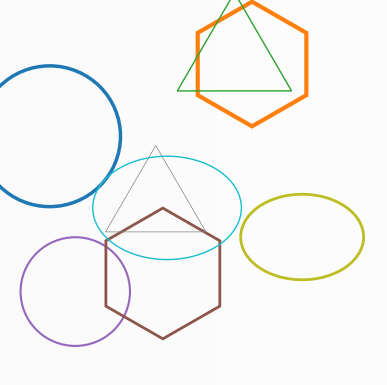[{"shape": "circle", "thickness": 2.5, "radius": 0.91, "center": [0.128, 0.646]}, {"shape": "hexagon", "thickness": 3, "radius": 0.81, "center": [0.65, 0.834]}, {"shape": "triangle", "thickness": 1, "radius": 0.85, "center": [0.605, 0.849]}, {"shape": "circle", "thickness": 1.5, "radius": 0.71, "center": [0.194, 0.243]}, {"shape": "hexagon", "thickness": 2, "radius": 0.85, "center": [0.42, 0.29]}, {"shape": "triangle", "thickness": 0.5, "radius": 0.75, "center": [0.402, 0.472]}, {"shape": "oval", "thickness": 2, "radius": 0.79, "center": [0.78, 0.384]}, {"shape": "oval", "thickness": 1, "radius": 0.96, "center": [0.431, 0.46]}]